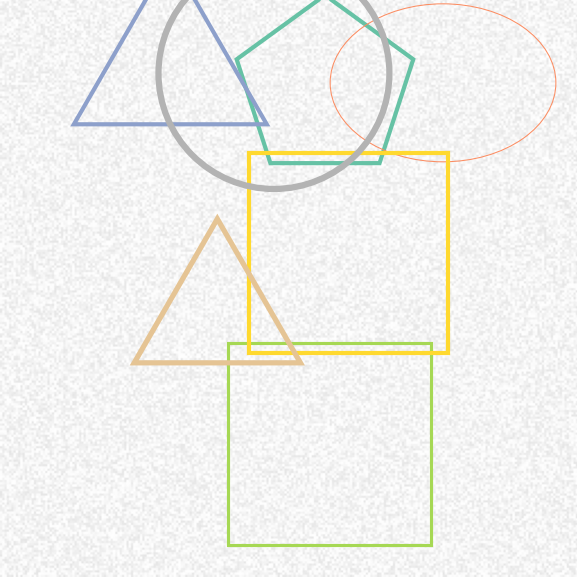[{"shape": "pentagon", "thickness": 2, "radius": 0.8, "center": [0.563, 0.847]}, {"shape": "oval", "thickness": 0.5, "radius": 0.98, "center": [0.767, 0.856]}, {"shape": "triangle", "thickness": 2, "radius": 0.96, "center": [0.295, 0.88]}, {"shape": "square", "thickness": 1.5, "radius": 0.88, "center": [0.57, 0.23]}, {"shape": "square", "thickness": 2, "radius": 0.86, "center": [0.604, 0.561]}, {"shape": "triangle", "thickness": 2.5, "radius": 0.83, "center": [0.376, 0.454]}, {"shape": "circle", "thickness": 3, "radius": 1.0, "center": [0.474, 0.872]}]